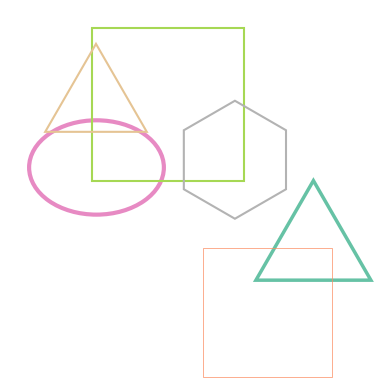[{"shape": "triangle", "thickness": 2.5, "radius": 0.86, "center": [0.814, 0.358]}, {"shape": "square", "thickness": 0.5, "radius": 0.84, "center": [0.695, 0.188]}, {"shape": "oval", "thickness": 3, "radius": 0.88, "center": [0.251, 0.565]}, {"shape": "square", "thickness": 1.5, "radius": 0.99, "center": [0.437, 0.729]}, {"shape": "triangle", "thickness": 1.5, "radius": 0.76, "center": [0.249, 0.734]}, {"shape": "hexagon", "thickness": 1.5, "radius": 0.77, "center": [0.61, 0.585]}]